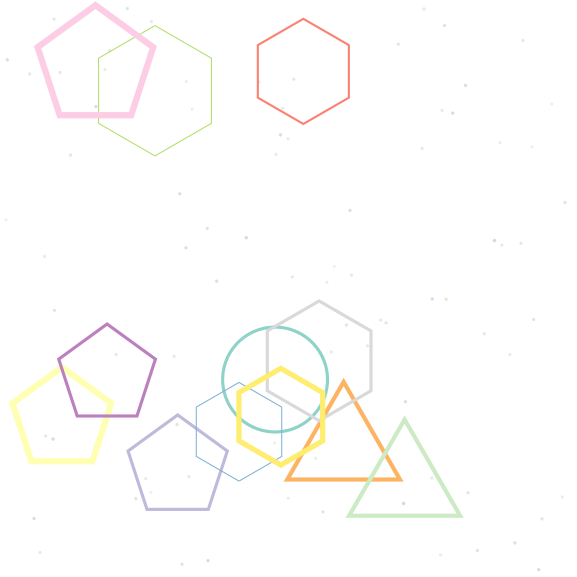[{"shape": "circle", "thickness": 1.5, "radius": 0.45, "center": [0.476, 0.342]}, {"shape": "pentagon", "thickness": 3, "radius": 0.45, "center": [0.107, 0.273]}, {"shape": "pentagon", "thickness": 1.5, "radius": 0.45, "center": [0.308, 0.19]}, {"shape": "hexagon", "thickness": 1, "radius": 0.46, "center": [0.525, 0.876]}, {"shape": "hexagon", "thickness": 0.5, "radius": 0.43, "center": [0.414, 0.251]}, {"shape": "triangle", "thickness": 2, "radius": 0.56, "center": [0.595, 0.225]}, {"shape": "hexagon", "thickness": 0.5, "radius": 0.56, "center": [0.268, 0.842]}, {"shape": "pentagon", "thickness": 3, "radius": 0.53, "center": [0.165, 0.885]}, {"shape": "hexagon", "thickness": 1.5, "radius": 0.52, "center": [0.553, 0.374]}, {"shape": "pentagon", "thickness": 1.5, "radius": 0.44, "center": [0.185, 0.35]}, {"shape": "triangle", "thickness": 2, "radius": 0.56, "center": [0.701, 0.162]}, {"shape": "hexagon", "thickness": 2.5, "radius": 0.42, "center": [0.486, 0.278]}]